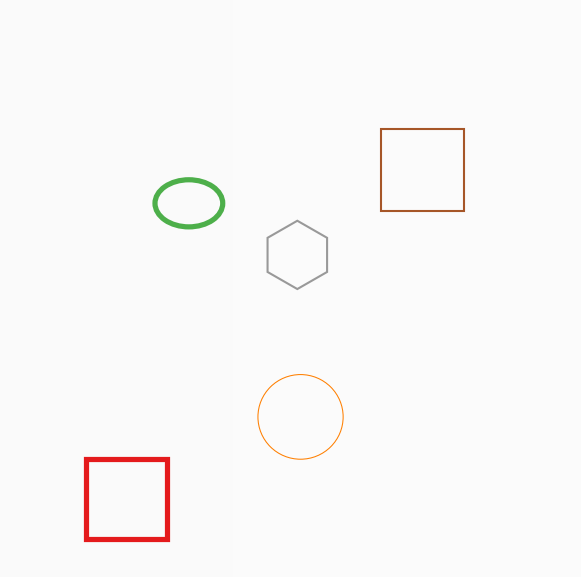[{"shape": "square", "thickness": 2.5, "radius": 0.35, "center": [0.217, 0.135]}, {"shape": "oval", "thickness": 2.5, "radius": 0.29, "center": [0.325, 0.647]}, {"shape": "circle", "thickness": 0.5, "radius": 0.37, "center": [0.517, 0.277]}, {"shape": "square", "thickness": 1, "radius": 0.36, "center": [0.727, 0.705]}, {"shape": "hexagon", "thickness": 1, "radius": 0.3, "center": [0.512, 0.558]}]